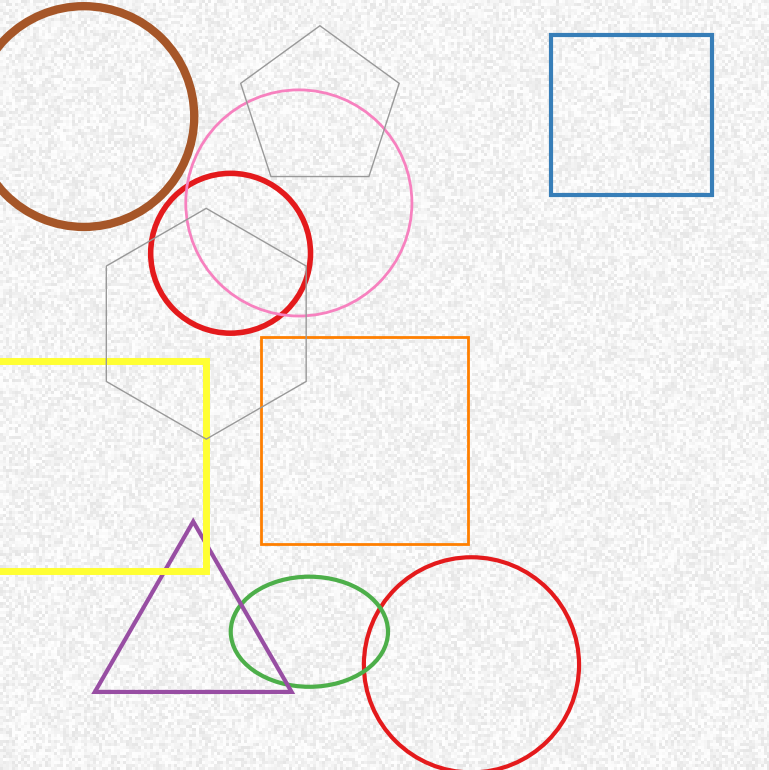[{"shape": "circle", "thickness": 2, "radius": 0.52, "center": [0.299, 0.671]}, {"shape": "circle", "thickness": 1.5, "radius": 0.7, "center": [0.612, 0.137]}, {"shape": "square", "thickness": 1.5, "radius": 0.52, "center": [0.82, 0.851]}, {"shape": "oval", "thickness": 1.5, "radius": 0.51, "center": [0.402, 0.18]}, {"shape": "triangle", "thickness": 1.5, "radius": 0.74, "center": [0.251, 0.175]}, {"shape": "square", "thickness": 1, "radius": 0.67, "center": [0.474, 0.428]}, {"shape": "square", "thickness": 2.5, "radius": 0.68, "center": [0.131, 0.395]}, {"shape": "circle", "thickness": 3, "radius": 0.72, "center": [0.109, 0.849]}, {"shape": "circle", "thickness": 1, "radius": 0.73, "center": [0.388, 0.736]}, {"shape": "hexagon", "thickness": 0.5, "radius": 0.75, "center": [0.268, 0.58]}, {"shape": "pentagon", "thickness": 0.5, "radius": 0.54, "center": [0.415, 0.858]}]